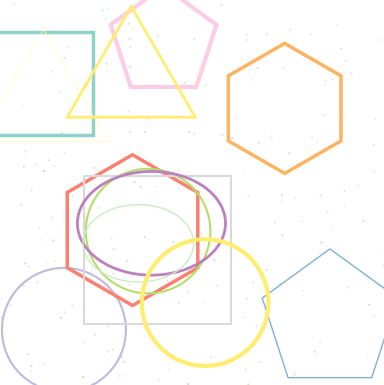[{"shape": "square", "thickness": 2.5, "radius": 0.67, "center": [0.108, 0.783]}, {"shape": "triangle", "thickness": 0.5, "radius": 0.97, "center": [0.113, 0.729]}, {"shape": "circle", "thickness": 1.5, "radius": 0.8, "center": [0.166, 0.143]}, {"shape": "hexagon", "thickness": 2.5, "radius": 0.98, "center": [0.344, 0.402]}, {"shape": "pentagon", "thickness": 1, "radius": 0.92, "center": [0.857, 0.169]}, {"shape": "hexagon", "thickness": 2.5, "radius": 0.84, "center": [0.739, 0.719]}, {"shape": "circle", "thickness": 1.5, "radius": 0.81, "center": [0.385, 0.4]}, {"shape": "pentagon", "thickness": 3, "radius": 0.72, "center": [0.425, 0.891]}, {"shape": "square", "thickness": 1.5, "radius": 0.96, "center": [0.409, 0.351]}, {"shape": "oval", "thickness": 2, "radius": 0.96, "center": [0.393, 0.42]}, {"shape": "oval", "thickness": 1, "radius": 0.72, "center": [0.359, 0.368]}, {"shape": "triangle", "thickness": 2, "radius": 0.96, "center": [0.341, 0.792]}, {"shape": "circle", "thickness": 3, "radius": 0.82, "center": [0.533, 0.214]}]